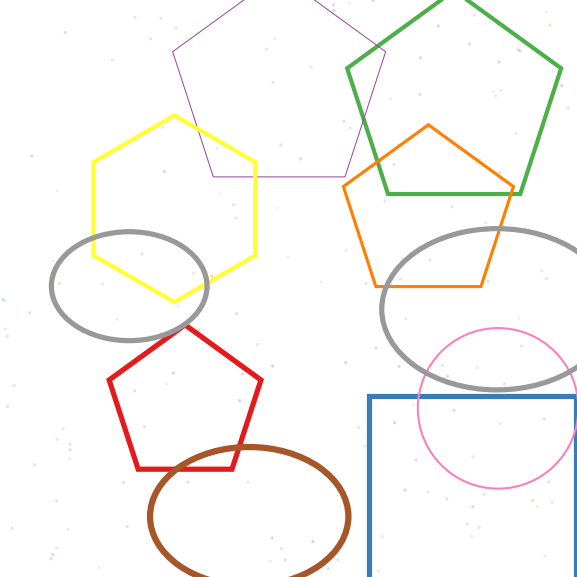[{"shape": "pentagon", "thickness": 2.5, "radius": 0.69, "center": [0.32, 0.298]}, {"shape": "square", "thickness": 2.5, "radius": 0.9, "center": [0.819, 0.134]}, {"shape": "pentagon", "thickness": 2, "radius": 0.97, "center": [0.786, 0.821]}, {"shape": "pentagon", "thickness": 0.5, "radius": 0.97, "center": [0.483, 0.85]}, {"shape": "pentagon", "thickness": 1.5, "radius": 0.77, "center": [0.742, 0.628]}, {"shape": "hexagon", "thickness": 2, "radius": 0.81, "center": [0.302, 0.638]}, {"shape": "oval", "thickness": 3, "radius": 0.86, "center": [0.432, 0.105]}, {"shape": "circle", "thickness": 1, "radius": 0.69, "center": [0.863, 0.292]}, {"shape": "oval", "thickness": 2.5, "radius": 1.0, "center": [0.86, 0.464]}, {"shape": "oval", "thickness": 2.5, "radius": 0.67, "center": [0.224, 0.504]}]